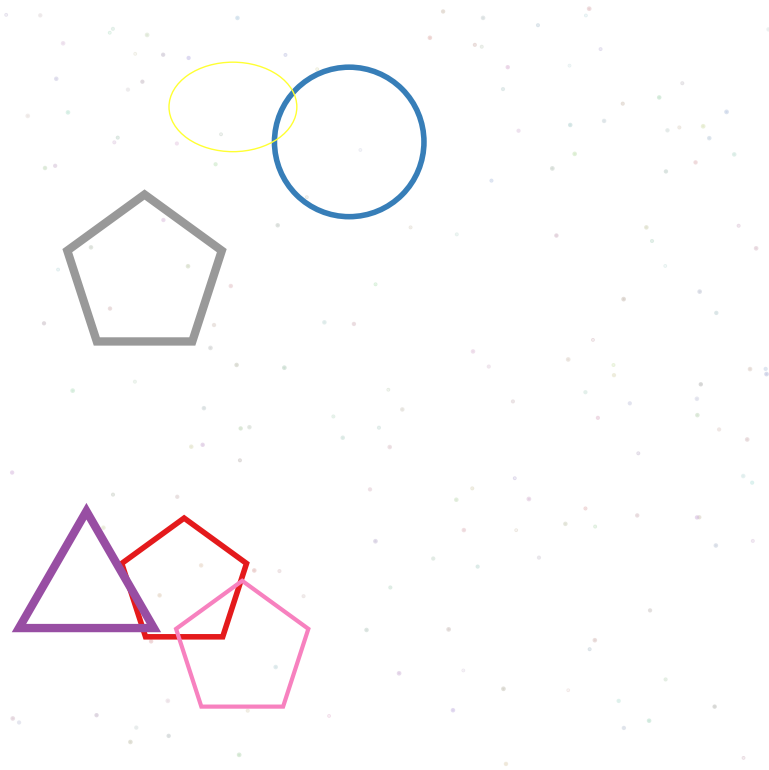[{"shape": "pentagon", "thickness": 2, "radius": 0.43, "center": [0.239, 0.242]}, {"shape": "circle", "thickness": 2, "radius": 0.49, "center": [0.454, 0.816]}, {"shape": "triangle", "thickness": 3, "radius": 0.51, "center": [0.112, 0.235]}, {"shape": "oval", "thickness": 0.5, "radius": 0.42, "center": [0.302, 0.861]}, {"shape": "pentagon", "thickness": 1.5, "radius": 0.45, "center": [0.315, 0.155]}, {"shape": "pentagon", "thickness": 3, "radius": 0.53, "center": [0.188, 0.642]}]